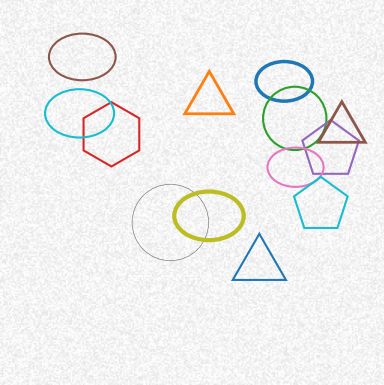[{"shape": "oval", "thickness": 2.5, "radius": 0.37, "center": [0.738, 0.789]}, {"shape": "triangle", "thickness": 1.5, "radius": 0.4, "center": [0.674, 0.313]}, {"shape": "triangle", "thickness": 2, "radius": 0.37, "center": [0.544, 0.741]}, {"shape": "circle", "thickness": 1.5, "radius": 0.41, "center": [0.766, 0.692]}, {"shape": "hexagon", "thickness": 1.5, "radius": 0.42, "center": [0.289, 0.651]}, {"shape": "pentagon", "thickness": 1.5, "radius": 0.39, "center": [0.859, 0.611]}, {"shape": "triangle", "thickness": 2, "radius": 0.35, "center": [0.888, 0.666]}, {"shape": "oval", "thickness": 1.5, "radius": 0.43, "center": [0.214, 0.852]}, {"shape": "oval", "thickness": 1.5, "radius": 0.36, "center": [0.768, 0.566]}, {"shape": "circle", "thickness": 0.5, "radius": 0.5, "center": [0.443, 0.422]}, {"shape": "oval", "thickness": 3, "radius": 0.45, "center": [0.543, 0.439]}, {"shape": "oval", "thickness": 1.5, "radius": 0.45, "center": [0.207, 0.706]}, {"shape": "pentagon", "thickness": 1.5, "radius": 0.37, "center": [0.833, 0.467]}]